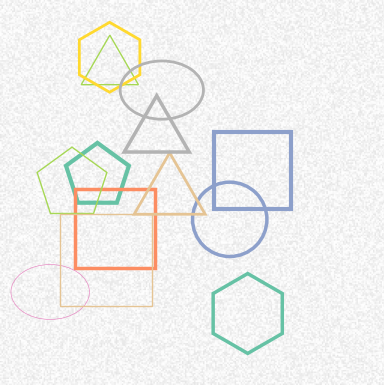[{"shape": "hexagon", "thickness": 2.5, "radius": 0.52, "center": [0.643, 0.186]}, {"shape": "pentagon", "thickness": 3, "radius": 0.43, "center": [0.253, 0.543]}, {"shape": "square", "thickness": 2.5, "radius": 0.52, "center": [0.299, 0.406]}, {"shape": "circle", "thickness": 2.5, "radius": 0.48, "center": [0.597, 0.43]}, {"shape": "square", "thickness": 3, "radius": 0.5, "center": [0.655, 0.558]}, {"shape": "oval", "thickness": 0.5, "radius": 0.51, "center": [0.13, 0.242]}, {"shape": "triangle", "thickness": 1, "radius": 0.43, "center": [0.285, 0.823]}, {"shape": "pentagon", "thickness": 1, "radius": 0.48, "center": [0.187, 0.523]}, {"shape": "hexagon", "thickness": 2, "radius": 0.45, "center": [0.285, 0.851]}, {"shape": "triangle", "thickness": 2, "radius": 0.53, "center": [0.441, 0.497]}, {"shape": "square", "thickness": 1, "radius": 0.6, "center": [0.275, 0.325]}, {"shape": "triangle", "thickness": 2.5, "radius": 0.49, "center": [0.407, 0.654]}, {"shape": "oval", "thickness": 2, "radius": 0.54, "center": [0.42, 0.766]}]